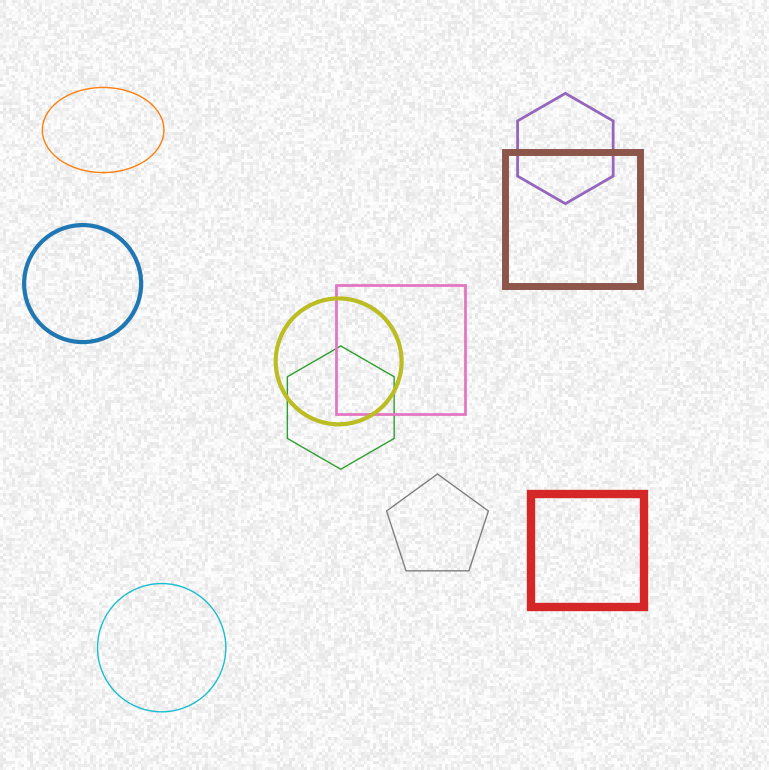[{"shape": "circle", "thickness": 1.5, "radius": 0.38, "center": [0.107, 0.632]}, {"shape": "oval", "thickness": 0.5, "radius": 0.39, "center": [0.134, 0.831]}, {"shape": "hexagon", "thickness": 0.5, "radius": 0.4, "center": [0.443, 0.471]}, {"shape": "square", "thickness": 3, "radius": 0.36, "center": [0.763, 0.285]}, {"shape": "hexagon", "thickness": 1, "radius": 0.36, "center": [0.734, 0.807]}, {"shape": "square", "thickness": 2.5, "radius": 0.44, "center": [0.743, 0.715]}, {"shape": "square", "thickness": 1, "radius": 0.42, "center": [0.52, 0.546]}, {"shape": "pentagon", "thickness": 0.5, "radius": 0.35, "center": [0.568, 0.315]}, {"shape": "circle", "thickness": 1.5, "radius": 0.41, "center": [0.44, 0.531]}, {"shape": "circle", "thickness": 0.5, "radius": 0.42, "center": [0.21, 0.159]}]